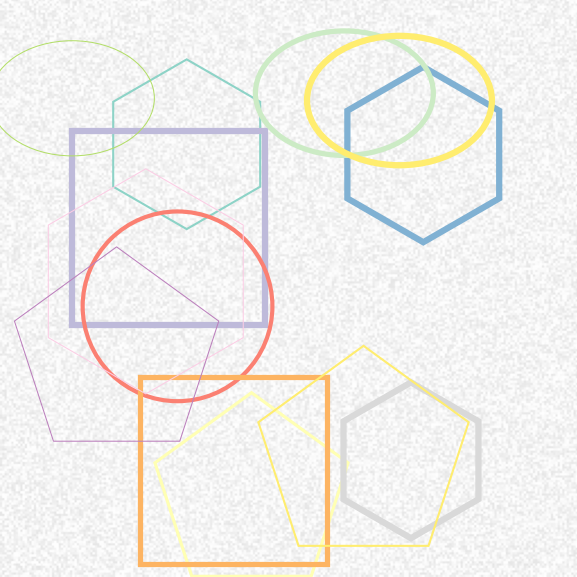[{"shape": "hexagon", "thickness": 1, "radius": 0.73, "center": [0.323, 0.749]}, {"shape": "pentagon", "thickness": 1.5, "radius": 0.88, "center": [0.435, 0.143]}, {"shape": "square", "thickness": 3, "radius": 0.84, "center": [0.291, 0.605]}, {"shape": "circle", "thickness": 2, "radius": 0.82, "center": [0.307, 0.469]}, {"shape": "hexagon", "thickness": 3, "radius": 0.76, "center": [0.733, 0.732]}, {"shape": "square", "thickness": 2.5, "radius": 0.81, "center": [0.405, 0.184]}, {"shape": "oval", "thickness": 0.5, "radius": 0.71, "center": [0.125, 0.829]}, {"shape": "hexagon", "thickness": 0.5, "radius": 0.97, "center": [0.252, 0.512]}, {"shape": "hexagon", "thickness": 3, "radius": 0.67, "center": [0.712, 0.202]}, {"shape": "pentagon", "thickness": 0.5, "radius": 0.93, "center": [0.202, 0.386]}, {"shape": "oval", "thickness": 2.5, "radius": 0.77, "center": [0.596, 0.838]}, {"shape": "pentagon", "thickness": 1, "radius": 0.96, "center": [0.629, 0.209]}, {"shape": "oval", "thickness": 3, "radius": 0.8, "center": [0.692, 0.825]}]